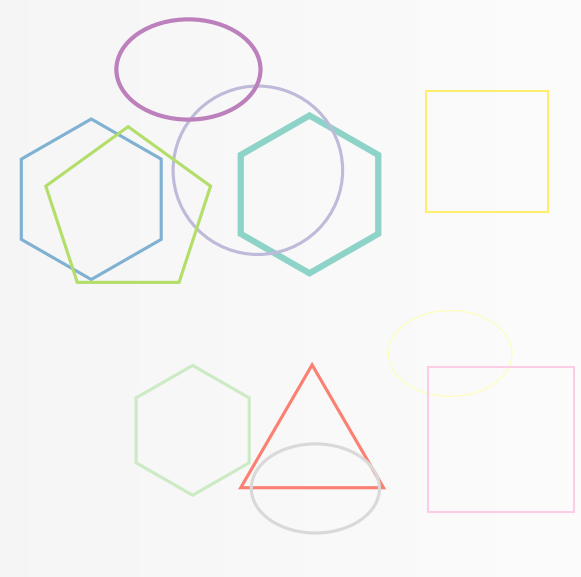[{"shape": "hexagon", "thickness": 3, "radius": 0.68, "center": [0.532, 0.663]}, {"shape": "oval", "thickness": 0.5, "radius": 0.53, "center": [0.775, 0.387]}, {"shape": "circle", "thickness": 1.5, "radius": 0.73, "center": [0.444, 0.704]}, {"shape": "triangle", "thickness": 1.5, "radius": 0.71, "center": [0.537, 0.225]}, {"shape": "hexagon", "thickness": 1.5, "radius": 0.69, "center": [0.157, 0.654]}, {"shape": "pentagon", "thickness": 1.5, "radius": 0.75, "center": [0.221, 0.631]}, {"shape": "square", "thickness": 1, "radius": 0.63, "center": [0.862, 0.238]}, {"shape": "oval", "thickness": 1.5, "radius": 0.55, "center": [0.543, 0.153]}, {"shape": "oval", "thickness": 2, "radius": 0.62, "center": [0.324, 0.879]}, {"shape": "hexagon", "thickness": 1.5, "radius": 0.56, "center": [0.331, 0.254]}, {"shape": "square", "thickness": 1, "radius": 0.52, "center": [0.837, 0.737]}]